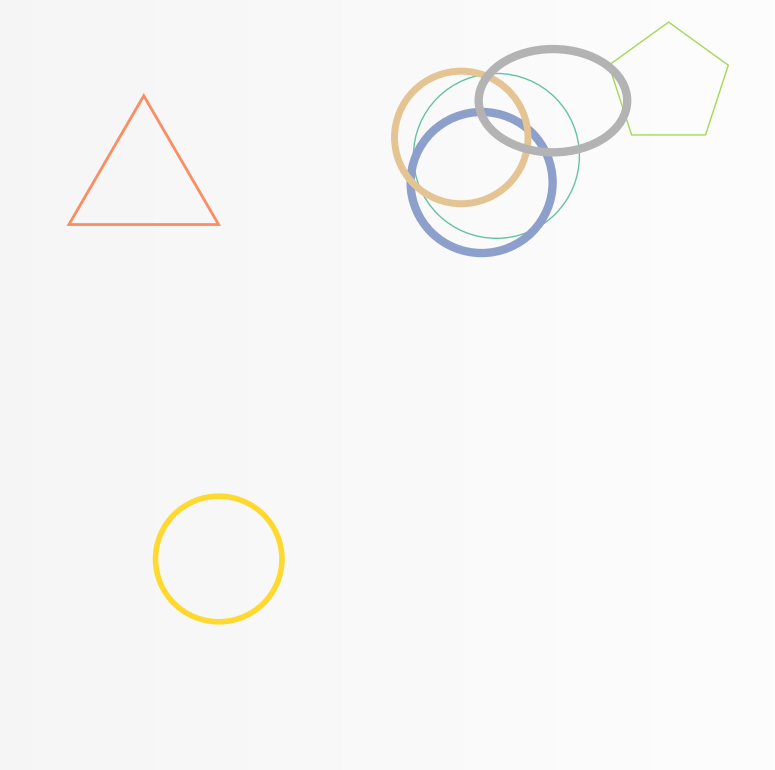[{"shape": "circle", "thickness": 0.5, "radius": 0.54, "center": [0.641, 0.798]}, {"shape": "triangle", "thickness": 1, "radius": 0.56, "center": [0.185, 0.764]}, {"shape": "circle", "thickness": 3, "radius": 0.46, "center": [0.621, 0.763]}, {"shape": "pentagon", "thickness": 0.5, "radius": 0.41, "center": [0.863, 0.89]}, {"shape": "circle", "thickness": 2, "radius": 0.41, "center": [0.282, 0.274]}, {"shape": "circle", "thickness": 2.5, "radius": 0.43, "center": [0.595, 0.822]}, {"shape": "oval", "thickness": 3, "radius": 0.48, "center": [0.713, 0.869]}]